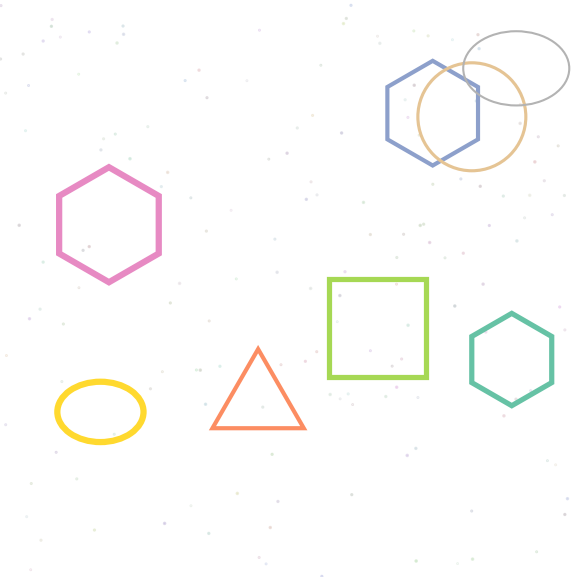[{"shape": "hexagon", "thickness": 2.5, "radius": 0.4, "center": [0.886, 0.377]}, {"shape": "triangle", "thickness": 2, "radius": 0.46, "center": [0.447, 0.303]}, {"shape": "hexagon", "thickness": 2, "radius": 0.45, "center": [0.749, 0.803]}, {"shape": "hexagon", "thickness": 3, "radius": 0.5, "center": [0.189, 0.61]}, {"shape": "square", "thickness": 2.5, "radius": 0.42, "center": [0.653, 0.431]}, {"shape": "oval", "thickness": 3, "radius": 0.37, "center": [0.174, 0.286]}, {"shape": "circle", "thickness": 1.5, "radius": 0.47, "center": [0.817, 0.797]}, {"shape": "oval", "thickness": 1, "radius": 0.46, "center": [0.894, 0.881]}]